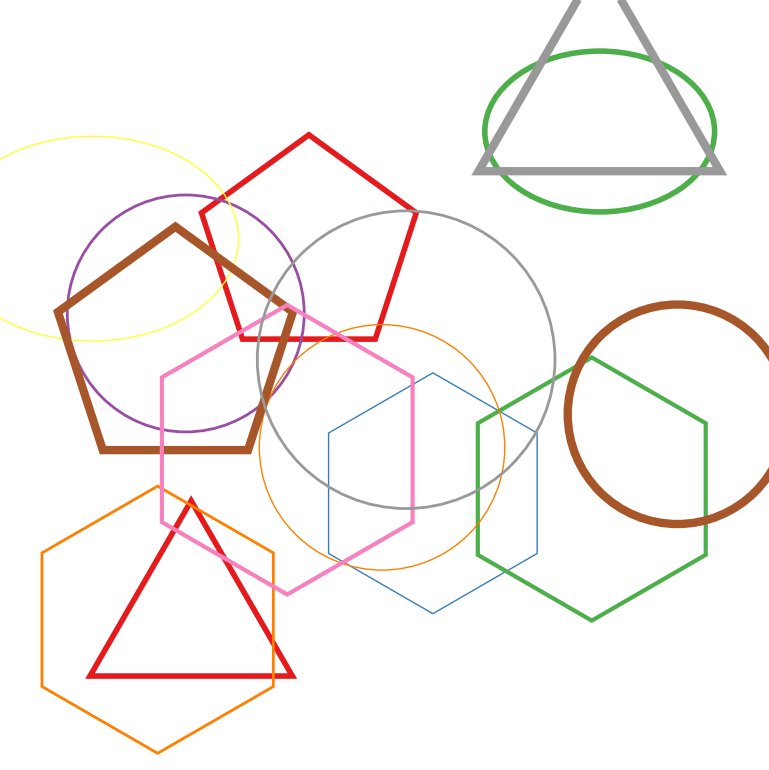[{"shape": "pentagon", "thickness": 2, "radius": 0.73, "center": [0.401, 0.678]}, {"shape": "triangle", "thickness": 2, "radius": 0.76, "center": [0.248, 0.198]}, {"shape": "hexagon", "thickness": 0.5, "radius": 0.78, "center": [0.562, 0.359]}, {"shape": "oval", "thickness": 2, "radius": 0.75, "center": [0.779, 0.829]}, {"shape": "hexagon", "thickness": 1.5, "radius": 0.85, "center": [0.769, 0.365]}, {"shape": "circle", "thickness": 1, "radius": 0.77, "center": [0.241, 0.593]}, {"shape": "circle", "thickness": 0.5, "radius": 0.8, "center": [0.496, 0.419]}, {"shape": "hexagon", "thickness": 1, "radius": 0.87, "center": [0.205, 0.195]}, {"shape": "oval", "thickness": 0.5, "radius": 0.95, "center": [0.12, 0.69]}, {"shape": "circle", "thickness": 3, "radius": 0.71, "center": [0.88, 0.462]}, {"shape": "pentagon", "thickness": 3, "radius": 0.8, "center": [0.228, 0.545]}, {"shape": "hexagon", "thickness": 1.5, "radius": 0.94, "center": [0.373, 0.416]}, {"shape": "circle", "thickness": 1, "radius": 0.97, "center": [0.527, 0.533]}, {"shape": "triangle", "thickness": 3, "radius": 0.91, "center": [0.778, 0.868]}]